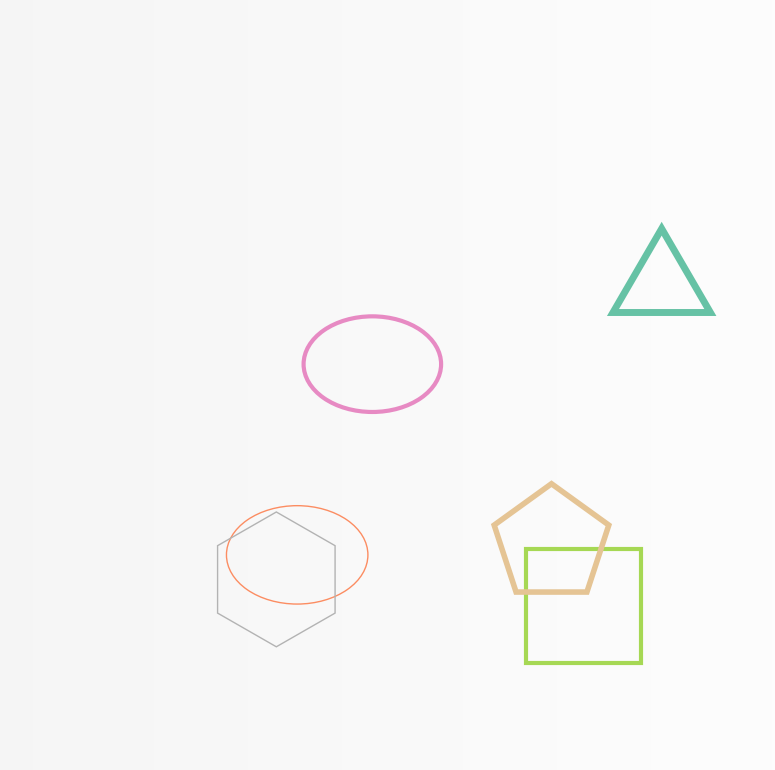[{"shape": "triangle", "thickness": 2.5, "radius": 0.36, "center": [0.854, 0.63]}, {"shape": "oval", "thickness": 0.5, "radius": 0.46, "center": [0.383, 0.279]}, {"shape": "oval", "thickness": 1.5, "radius": 0.44, "center": [0.48, 0.527]}, {"shape": "square", "thickness": 1.5, "radius": 0.37, "center": [0.753, 0.214]}, {"shape": "pentagon", "thickness": 2, "radius": 0.39, "center": [0.712, 0.294]}, {"shape": "hexagon", "thickness": 0.5, "radius": 0.44, "center": [0.357, 0.248]}]